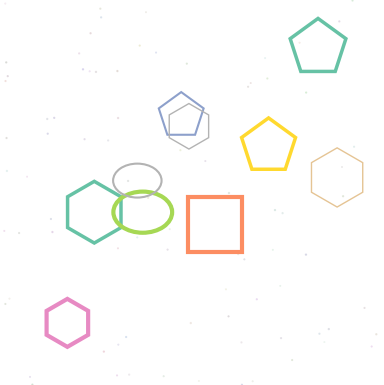[{"shape": "pentagon", "thickness": 2.5, "radius": 0.38, "center": [0.826, 0.876]}, {"shape": "hexagon", "thickness": 2.5, "radius": 0.4, "center": [0.245, 0.449]}, {"shape": "square", "thickness": 3, "radius": 0.36, "center": [0.558, 0.417]}, {"shape": "pentagon", "thickness": 1.5, "radius": 0.31, "center": [0.471, 0.7]}, {"shape": "hexagon", "thickness": 3, "radius": 0.31, "center": [0.175, 0.161]}, {"shape": "oval", "thickness": 3, "radius": 0.38, "center": [0.371, 0.449]}, {"shape": "pentagon", "thickness": 2.5, "radius": 0.37, "center": [0.698, 0.62]}, {"shape": "hexagon", "thickness": 1, "radius": 0.38, "center": [0.876, 0.539]}, {"shape": "oval", "thickness": 1.5, "radius": 0.31, "center": [0.357, 0.531]}, {"shape": "hexagon", "thickness": 1, "radius": 0.3, "center": [0.491, 0.672]}]